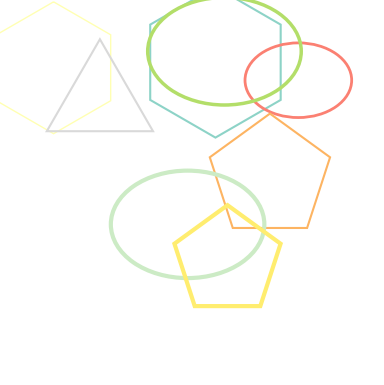[{"shape": "hexagon", "thickness": 1.5, "radius": 0.98, "center": [0.56, 0.838]}, {"shape": "hexagon", "thickness": 1, "radius": 0.86, "center": [0.139, 0.824]}, {"shape": "oval", "thickness": 2, "radius": 0.69, "center": [0.775, 0.792]}, {"shape": "pentagon", "thickness": 1.5, "radius": 0.82, "center": [0.701, 0.541]}, {"shape": "oval", "thickness": 2.5, "radius": 1.0, "center": [0.583, 0.867]}, {"shape": "triangle", "thickness": 1.5, "radius": 0.8, "center": [0.26, 0.739]}, {"shape": "oval", "thickness": 3, "radius": 1.0, "center": [0.487, 0.417]}, {"shape": "pentagon", "thickness": 3, "radius": 0.72, "center": [0.591, 0.322]}]